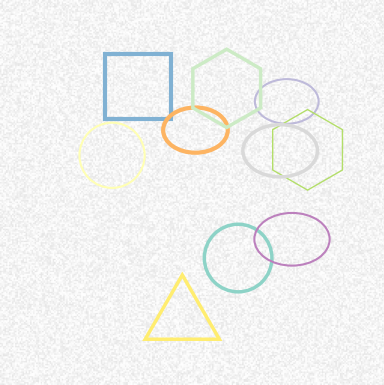[{"shape": "circle", "thickness": 2.5, "radius": 0.44, "center": [0.619, 0.33]}, {"shape": "circle", "thickness": 1.5, "radius": 0.42, "center": [0.291, 0.597]}, {"shape": "oval", "thickness": 1.5, "radius": 0.41, "center": [0.745, 0.737]}, {"shape": "square", "thickness": 3, "radius": 0.43, "center": [0.358, 0.776]}, {"shape": "oval", "thickness": 3, "radius": 0.42, "center": [0.508, 0.662]}, {"shape": "hexagon", "thickness": 1, "radius": 0.52, "center": [0.799, 0.611]}, {"shape": "oval", "thickness": 2.5, "radius": 0.48, "center": [0.728, 0.608]}, {"shape": "oval", "thickness": 1.5, "radius": 0.49, "center": [0.758, 0.379]}, {"shape": "hexagon", "thickness": 2.5, "radius": 0.51, "center": [0.589, 0.771]}, {"shape": "triangle", "thickness": 2.5, "radius": 0.56, "center": [0.473, 0.174]}]